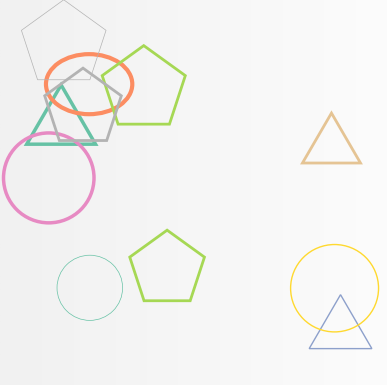[{"shape": "triangle", "thickness": 2.5, "radius": 0.51, "center": [0.158, 0.677]}, {"shape": "circle", "thickness": 0.5, "radius": 0.42, "center": [0.232, 0.252]}, {"shape": "oval", "thickness": 3, "radius": 0.56, "center": [0.23, 0.781]}, {"shape": "triangle", "thickness": 1, "radius": 0.47, "center": [0.879, 0.141]}, {"shape": "circle", "thickness": 2.5, "radius": 0.58, "center": [0.126, 0.538]}, {"shape": "pentagon", "thickness": 2, "radius": 0.51, "center": [0.431, 0.301]}, {"shape": "pentagon", "thickness": 2, "radius": 0.56, "center": [0.371, 0.769]}, {"shape": "circle", "thickness": 1, "radius": 0.57, "center": [0.863, 0.251]}, {"shape": "triangle", "thickness": 2, "radius": 0.43, "center": [0.855, 0.62]}, {"shape": "pentagon", "thickness": 2, "radius": 0.52, "center": [0.214, 0.719]}, {"shape": "pentagon", "thickness": 0.5, "radius": 0.57, "center": [0.164, 0.886]}]